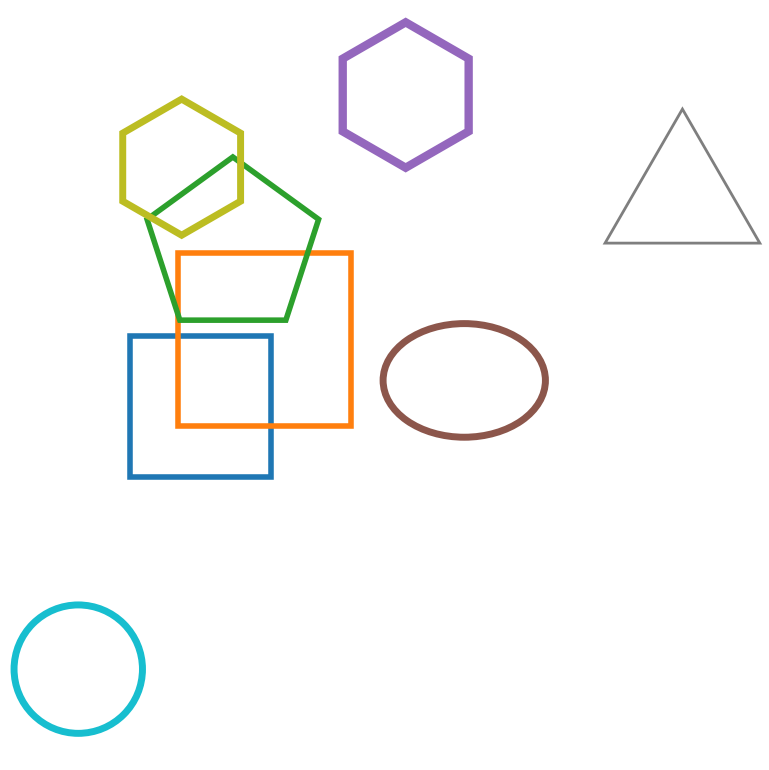[{"shape": "square", "thickness": 2, "radius": 0.46, "center": [0.26, 0.472]}, {"shape": "square", "thickness": 2, "radius": 0.56, "center": [0.344, 0.56]}, {"shape": "pentagon", "thickness": 2, "radius": 0.59, "center": [0.302, 0.679]}, {"shape": "hexagon", "thickness": 3, "radius": 0.47, "center": [0.527, 0.877]}, {"shape": "oval", "thickness": 2.5, "radius": 0.53, "center": [0.603, 0.506]}, {"shape": "triangle", "thickness": 1, "radius": 0.58, "center": [0.886, 0.742]}, {"shape": "hexagon", "thickness": 2.5, "radius": 0.44, "center": [0.236, 0.783]}, {"shape": "circle", "thickness": 2.5, "radius": 0.42, "center": [0.102, 0.131]}]